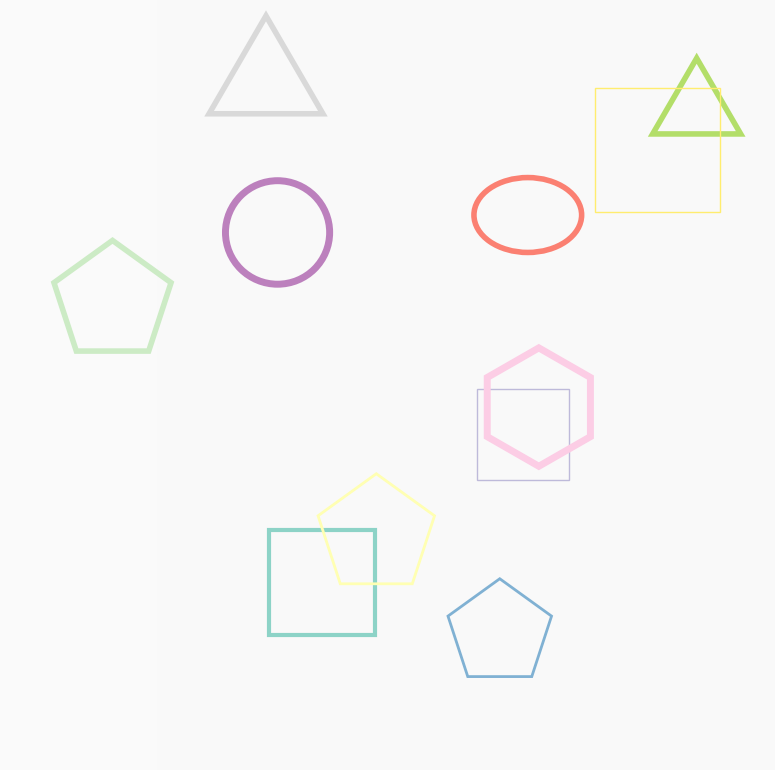[{"shape": "square", "thickness": 1.5, "radius": 0.34, "center": [0.416, 0.244]}, {"shape": "pentagon", "thickness": 1, "radius": 0.4, "center": [0.486, 0.306]}, {"shape": "square", "thickness": 0.5, "radius": 0.3, "center": [0.674, 0.435]}, {"shape": "oval", "thickness": 2, "radius": 0.35, "center": [0.681, 0.721]}, {"shape": "pentagon", "thickness": 1, "radius": 0.35, "center": [0.645, 0.178]}, {"shape": "triangle", "thickness": 2, "radius": 0.33, "center": [0.899, 0.859]}, {"shape": "hexagon", "thickness": 2.5, "radius": 0.38, "center": [0.695, 0.471]}, {"shape": "triangle", "thickness": 2, "radius": 0.42, "center": [0.343, 0.895]}, {"shape": "circle", "thickness": 2.5, "radius": 0.34, "center": [0.358, 0.698]}, {"shape": "pentagon", "thickness": 2, "radius": 0.4, "center": [0.145, 0.608]}, {"shape": "square", "thickness": 0.5, "radius": 0.4, "center": [0.849, 0.805]}]